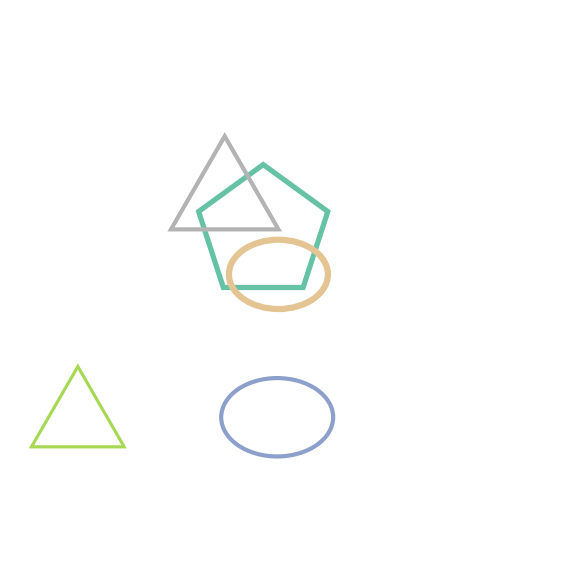[{"shape": "pentagon", "thickness": 2.5, "radius": 0.59, "center": [0.456, 0.597]}, {"shape": "oval", "thickness": 2, "radius": 0.48, "center": [0.48, 0.277]}, {"shape": "triangle", "thickness": 1.5, "radius": 0.46, "center": [0.135, 0.272]}, {"shape": "oval", "thickness": 3, "radius": 0.43, "center": [0.482, 0.524]}, {"shape": "triangle", "thickness": 2, "radius": 0.54, "center": [0.389, 0.656]}]